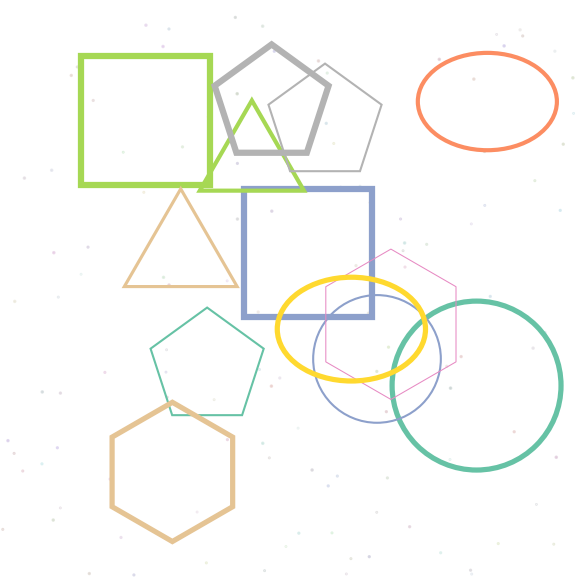[{"shape": "pentagon", "thickness": 1, "radius": 0.51, "center": [0.359, 0.364]}, {"shape": "circle", "thickness": 2.5, "radius": 0.73, "center": [0.825, 0.331]}, {"shape": "oval", "thickness": 2, "radius": 0.6, "center": [0.844, 0.823]}, {"shape": "circle", "thickness": 1, "radius": 0.55, "center": [0.653, 0.378]}, {"shape": "square", "thickness": 3, "radius": 0.55, "center": [0.534, 0.561]}, {"shape": "hexagon", "thickness": 0.5, "radius": 0.65, "center": [0.677, 0.438]}, {"shape": "triangle", "thickness": 2, "radius": 0.52, "center": [0.436, 0.721]}, {"shape": "square", "thickness": 3, "radius": 0.56, "center": [0.252, 0.791]}, {"shape": "oval", "thickness": 2.5, "radius": 0.64, "center": [0.608, 0.429]}, {"shape": "hexagon", "thickness": 2.5, "radius": 0.6, "center": [0.298, 0.182]}, {"shape": "triangle", "thickness": 1.5, "radius": 0.56, "center": [0.313, 0.559]}, {"shape": "pentagon", "thickness": 1, "radius": 0.51, "center": [0.563, 0.786]}, {"shape": "pentagon", "thickness": 3, "radius": 0.52, "center": [0.47, 0.819]}]